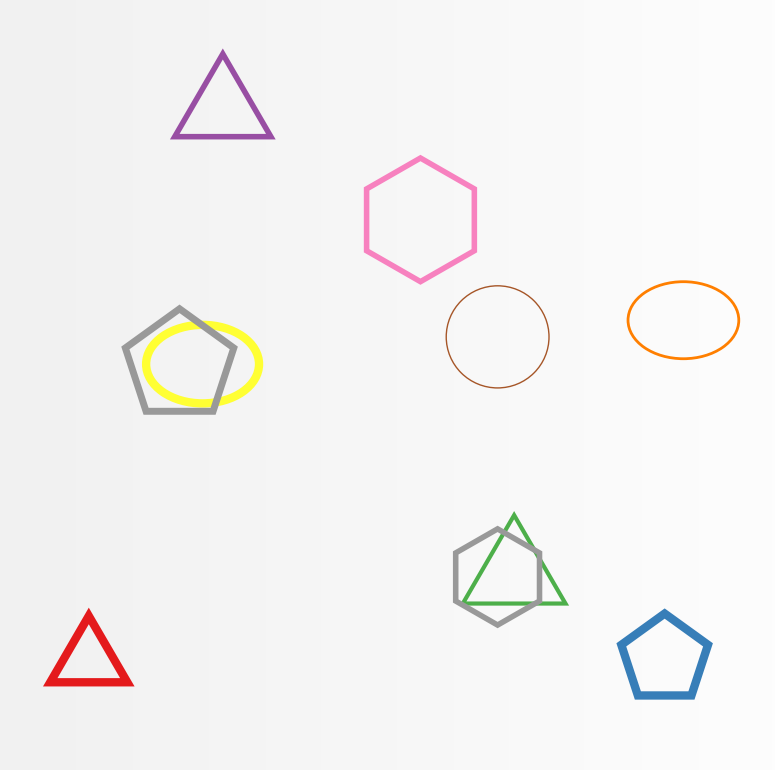[{"shape": "triangle", "thickness": 3, "radius": 0.29, "center": [0.115, 0.143]}, {"shape": "pentagon", "thickness": 3, "radius": 0.29, "center": [0.858, 0.144]}, {"shape": "triangle", "thickness": 1.5, "radius": 0.38, "center": [0.663, 0.254]}, {"shape": "triangle", "thickness": 2, "radius": 0.36, "center": [0.287, 0.858]}, {"shape": "oval", "thickness": 1, "radius": 0.36, "center": [0.882, 0.584]}, {"shape": "oval", "thickness": 3, "radius": 0.36, "center": [0.261, 0.527]}, {"shape": "circle", "thickness": 0.5, "radius": 0.33, "center": [0.642, 0.563]}, {"shape": "hexagon", "thickness": 2, "radius": 0.4, "center": [0.543, 0.715]}, {"shape": "pentagon", "thickness": 2.5, "radius": 0.37, "center": [0.232, 0.525]}, {"shape": "hexagon", "thickness": 2, "radius": 0.31, "center": [0.642, 0.251]}]